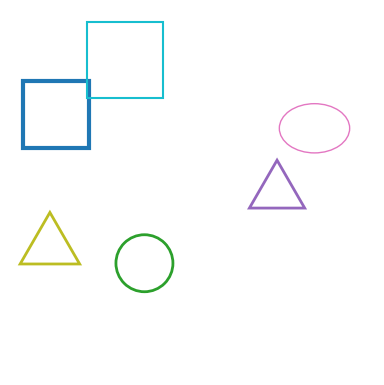[{"shape": "square", "thickness": 3, "radius": 0.43, "center": [0.145, 0.703]}, {"shape": "circle", "thickness": 2, "radius": 0.37, "center": [0.375, 0.316]}, {"shape": "triangle", "thickness": 2, "radius": 0.41, "center": [0.72, 0.501]}, {"shape": "oval", "thickness": 1, "radius": 0.46, "center": [0.817, 0.667]}, {"shape": "triangle", "thickness": 2, "radius": 0.45, "center": [0.13, 0.359]}, {"shape": "square", "thickness": 1.5, "radius": 0.5, "center": [0.324, 0.843]}]